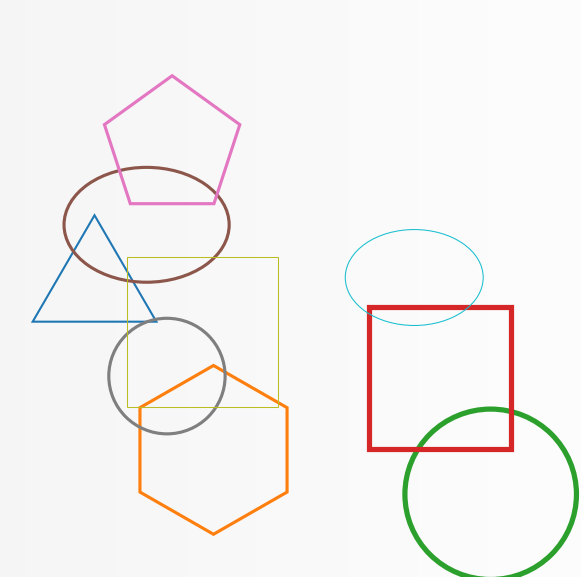[{"shape": "triangle", "thickness": 1, "radius": 0.61, "center": [0.163, 0.504]}, {"shape": "hexagon", "thickness": 1.5, "radius": 0.73, "center": [0.367, 0.22]}, {"shape": "circle", "thickness": 2.5, "radius": 0.74, "center": [0.844, 0.143]}, {"shape": "square", "thickness": 2.5, "radius": 0.61, "center": [0.757, 0.345]}, {"shape": "oval", "thickness": 1.5, "radius": 0.71, "center": [0.252, 0.61]}, {"shape": "pentagon", "thickness": 1.5, "radius": 0.61, "center": [0.296, 0.746]}, {"shape": "circle", "thickness": 1.5, "radius": 0.5, "center": [0.287, 0.348]}, {"shape": "square", "thickness": 0.5, "radius": 0.65, "center": [0.349, 0.424]}, {"shape": "oval", "thickness": 0.5, "radius": 0.59, "center": [0.713, 0.519]}]